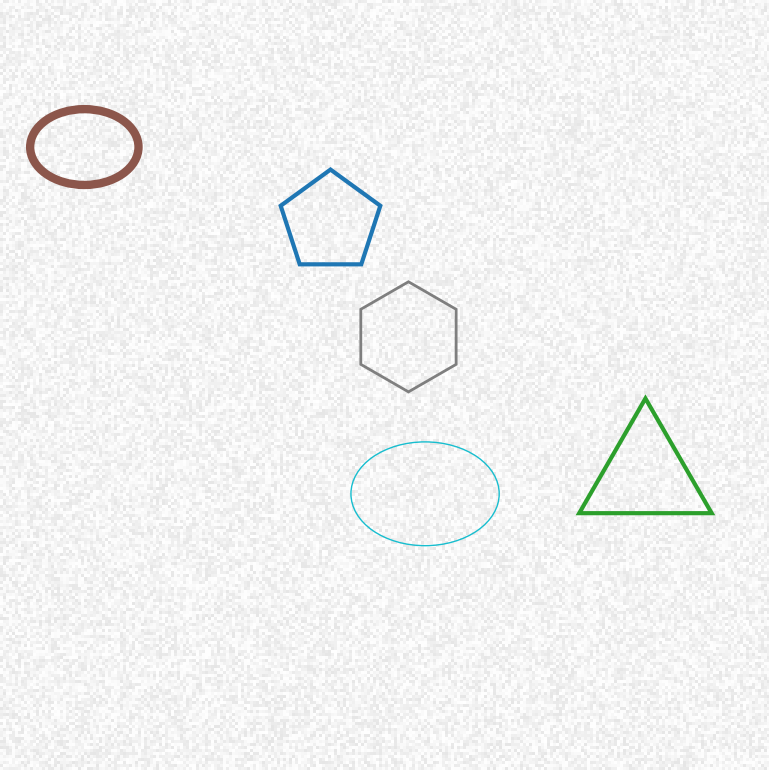[{"shape": "pentagon", "thickness": 1.5, "radius": 0.34, "center": [0.429, 0.712]}, {"shape": "triangle", "thickness": 1.5, "radius": 0.5, "center": [0.838, 0.383]}, {"shape": "oval", "thickness": 3, "radius": 0.35, "center": [0.11, 0.809]}, {"shape": "hexagon", "thickness": 1, "radius": 0.36, "center": [0.53, 0.563]}, {"shape": "oval", "thickness": 0.5, "radius": 0.48, "center": [0.552, 0.359]}]